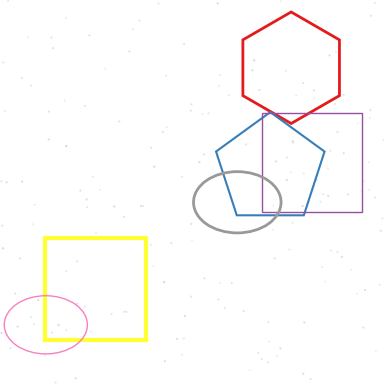[{"shape": "hexagon", "thickness": 2, "radius": 0.72, "center": [0.756, 0.824]}, {"shape": "pentagon", "thickness": 1.5, "radius": 0.74, "center": [0.702, 0.561]}, {"shape": "square", "thickness": 1, "radius": 0.65, "center": [0.81, 0.578]}, {"shape": "square", "thickness": 3, "radius": 0.66, "center": [0.248, 0.248]}, {"shape": "oval", "thickness": 1, "radius": 0.54, "center": [0.119, 0.156]}, {"shape": "oval", "thickness": 2, "radius": 0.57, "center": [0.616, 0.475]}]